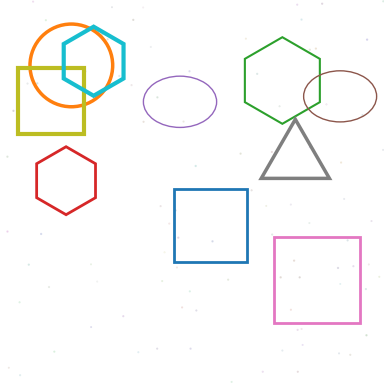[{"shape": "square", "thickness": 2, "radius": 0.47, "center": [0.547, 0.413]}, {"shape": "circle", "thickness": 2.5, "radius": 0.54, "center": [0.185, 0.83]}, {"shape": "hexagon", "thickness": 1.5, "radius": 0.56, "center": [0.733, 0.791]}, {"shape": "hexagon", "thickness": 2, "radius": 0.44, "center": [0.172, 0.531]}, {"shape": "oval", "thickness": 1, "radius": 0.48, "center": [0.468, 0.736]}, {"shape": "oval", "thickness": 1, "radius": 0.47, "center": [0.883, 0.75]}, {"shape": "square", "thickness": 2, "radius": 0.56, "center": [0.823, 0.273]}, {"shape": "triangle", "thickness": 2.5, "radius": 0.51, "center": [0.767, 0.588]}, {"shape": "square", "thickness": 3, "radius": 0.43, "center": [0.133, 0.738]}, {"shape": "hexagon", "thickness": 3, "radius": 0.45, "center": [0.243, 0.841]}]